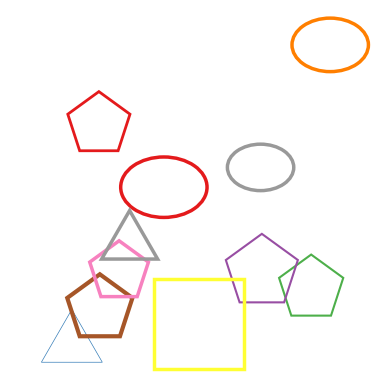[{"shape": "oval", "thickness": 2.5, "radius": 0.56, "center": [0.426, 0.514]}, {"shape": "pentagon", "thickness": 2, "radius": 0.42, "center": [0.257, 0.677]}, {"shape": "triangle", "thickness": 0.5, "radius": 0.46, "center": [0.187, 0.105]}, {"shape": "pentagon", "thickness": 1.5, "radius": 0.44, "center": [0.808, 0.251]}, {"shape": "pentagon", "thickness": 1.5, "radius": 0.49, "center": [0.68, 0.294]}, {"shape": "oval", "thickness": 2.5, "radius": 0.5, "center": [0.858, 0.883]}, {"shape": "square", "thickness": 2.5, "radius": 0.59, "center": [0.517, 0.159]}, {"shape": "pentagon", "thickness": 3, "radius": 0.45, "center": [0.259, 0.199]}, {"shape": "pentagon", "thickness": 2.5, "radius": 0.4, "center": [0.309, 0.294]}, {"shape": "triangle", "thickness": 2.5, "radius": 0.42, "center": [0.337, 0.369]}, {"shape": "oval", "thickness": 2.5, "radius": 0.43, "center": [0.677, 0.565]}]